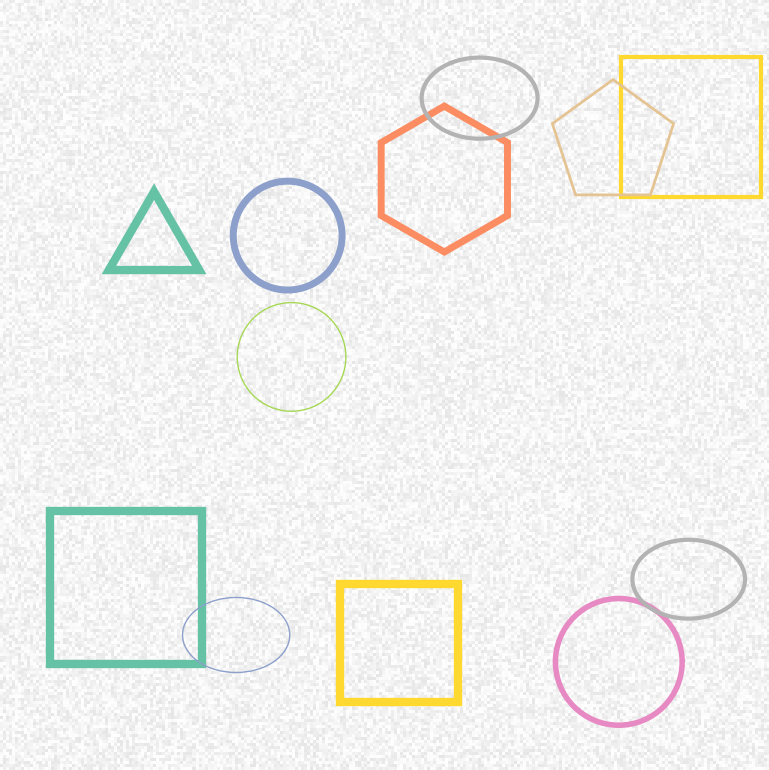[{"shape": "triangle", "thickness": 3, "radius": 0.34, "center": [0.2, 0.683]}, {"shape": "square", "thickness": 3, "radius": 0.5, "center": [0.163, 0.237]}, {"shape": "hexagon", "thickness": 2.5, "radius": 0.47, "center": [0.577, 0.767]}, {"shape": "circle", "thickness": 2.5, "radius": 0.35, "center": [0.374, 0.694]}, {"shape": "oval", "thickness": 0.5, "radius": 0.35, "center": [0.307, 0.175]}, {"shape": "circle", "thickness": 2, "radius": 0.41, "center": [0.804, 0.14]}, {"shape": "circle", "thickness": 0.5, "radius": 0.35, "center": [0.379, 0.536]}, {"shape": "square", "thickness": 3, "radius": 0.39, "center": [0.518, 0.165]}, {"shape": "square", "thickness": 1.5, "radius": 0.45, "center": [0.897, 0.835]}, {"shape": "pentagon", "thickness": 1, "radius": 0.41, "center": [0.796, 0.814]}, {"shape": "oval", "thickness": 1.5, "radius": 0.37, "center": [0.894, 0.248]}, {"shape": "oval", "thickness": 1.5, "radius": 0.38, "center": [0.623, 0.873]}]